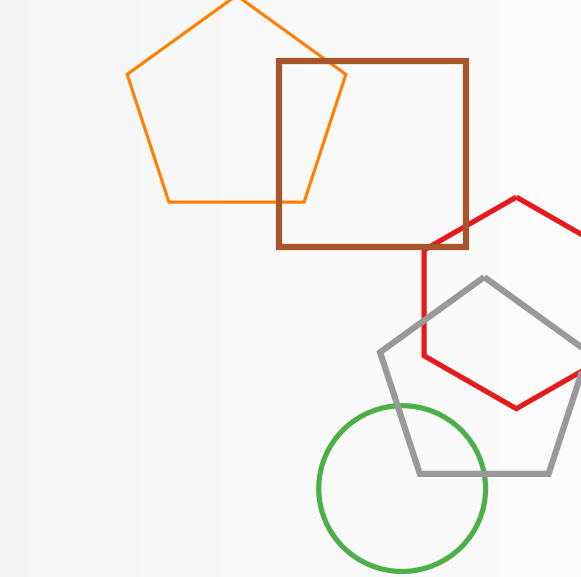[{"shape": "hexagon", "thickness": 2.5, "radius": 0.92, "center": [0.888, 0.475]}, {"shape": "circle", "thickness": 2.5, "radius": 0.72, "center": [0.692, 0.153]}, {"shape": "pentagon", "thickness": 1.5, "radius": 0.99, "center": [0.407, 0.809]}, {"shape": "square", "thickness": 3, "radius": 0.81, "center": [0.641, 0.732]}, {"shape": "pentagon", "thickness": 3, "radius": 0.94, "center": [0.833, 0.331]}]